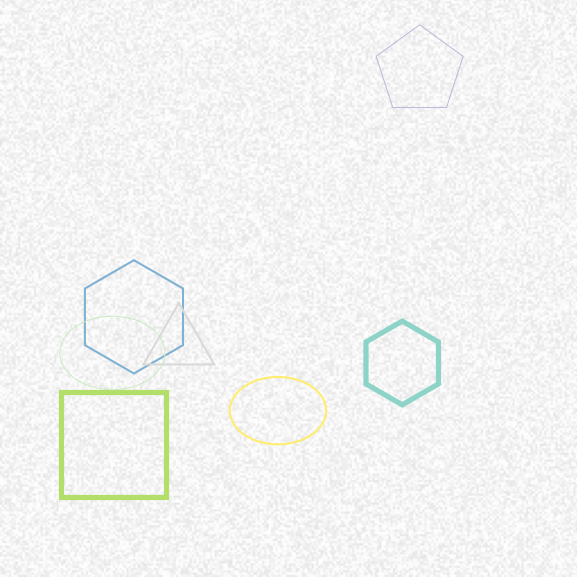[{"shape": "hexagon", "thickness": 2.5, "radius": 0.36, "center": [0.696, 0.371]}, {"shape": "pentagon", "thickness": 0.5, "radius": 0.4, "center": [0.727, 0.877]}, {"shape": "hexagon", "thickness": 1, "radius": 0.49, "center": [0.232, 0.45]}, {"shape": "square", "thickness": 2.5, "radius": 0.46, "center": [0.196, 0.23]}, {"shape": "triangle", "thickness": 1, "radius": 0.35, "center": [0.31, 0.403]}, {"shape": "oval", "thickness": 0.5, "radius": 0.45, "center": [0.195, 0.388]}, {"shape": "oval", "thickness": 1, "radius": 0.42, "center": [0.481, 0.288]}]